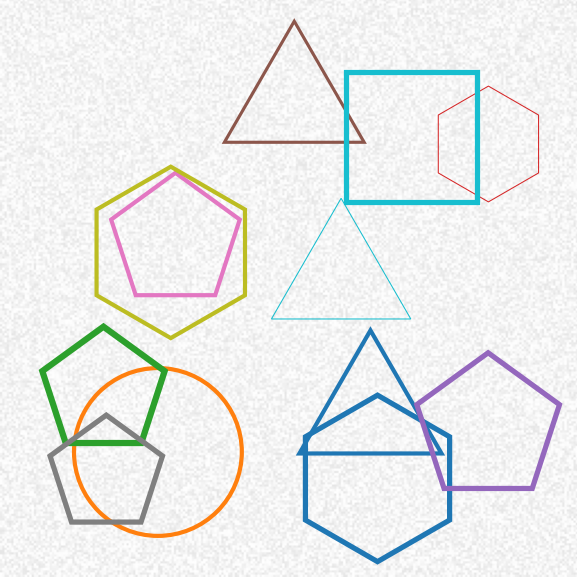[{"shape": "hexagon", "thickness": 2.5, "radius": 0.72, "center": [0.654, 0.171]}, {"shape": "triangle", "thickness": 2, "radius": 0.71, "center": [0.641, 0.285]}, {"shape": "circle", "thickness": 2, "radius": 0.73, "center": [0.273, 0.216]}, {"shape": "pentagon", "thickness": 3, "radius": 0.56, "center": [0.179, 0.322]}, {"shape": "hexagon", "thickness": 0.5, "radius": 0.5, "center": [0.846, 0.75]}, {"shape": "pentagon", "thickness": 2.5, "radius": 0.65, "center": [0.845, 0.258]}, {"shape": "triangle", "thickness": 1.5, "radius": 0.7, "center": [0.51, 0.823]}, {"shape": "pentagon", "thickness": 2, "radius": 0.59, "center": [0.304, 0.583]}, {"shape": "pentagon", "thickness": 2.5, "radius": 0.51, "center": [0.184, 0.178]}, {"shape": "hexagon", "thickness": 2, "radius": 0.74, "center": [0.296, 0.562]}, {"shape": "square", "thickness": 2.5, "radius": 0.57, "center": [0.712, 0.762]}, {"shape": "triangle", "thickness": 0.5, "radius": 0.7, "center": [0.591, 0.516]}]